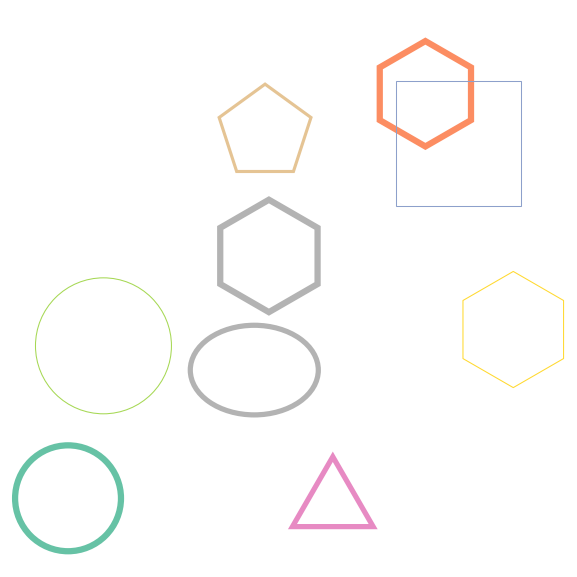[{"shape": "circle", "thickness": 3, "radius": 0.46, "center": [0.118, 0.136]}, {"shape": "hexagon", "thickness": 3, "radius": 0.46, "center": [0.737, 0.837]}, {"shape": "square", "thickness": 0.5, "radius": 0.54, "center": [0.794, 0.751]}, {"shape": "triangle", "thickness": 2.5, "radius": 0.4, "center": [0.576, 0.128]}, {"shape": "circle", "thickness": 0.5, "radius": 0.59, "center": [0.179, 0.4]}, {"shape": "hexagon", "thickness": 0.5, "radius": 0.5, "center": [0.889, 0.429]}, {"shape": "pentagon", "thickness": 1.5, "radius": 0.42, "center": [0.459, 0.77]}, {"shape": "hexagon", "thickness": 3, "radius": 0.49, "center": [0.466, 0.556]}, {"shape": "oval", "thickness": 2.5, "radius": 0.55, "center": [0.44, 0.358]}]